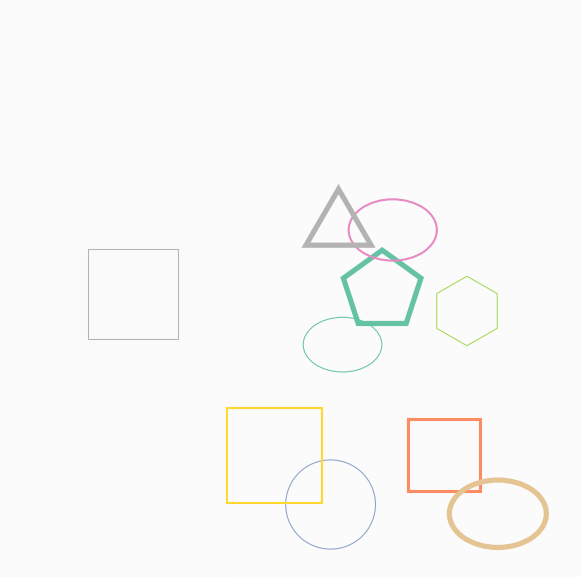[{"shape": "pentagon", "thickness": 2.5, "radius": 0.35, "center": [0.658, 0.496]}, {"shape": "oval", "thickness": 0.5, "radius": 0.34, "center": [0.589, 0.402]}, {"shape": "square", "thickness": 1.5, "radius": 0.31, "center": [0.764, 0.212]}, {"shape": "circle", "thickness": 0.5, "radius": 0.39, "center": [0.569, 0.126]}, {"shape": "oval", "thickness": 1, "radius": 0.38, "center": [0.676, 0.601]}, {"shape": "hexagon", "thickness": 0.5, "radius": 0.3, "center": [0.803, 0.461]}, {"shape": "square", "thickness": 1, "radius": 0.41, "center": [0.472, 0.21]}, {"shape": "oval", "thickness": 2.5, "radius": 0.42, "center": [0.857, 0.11]}, {"shape": "square", "thickness": 0.5, "radius": 0.39, "center": [0.229, 0.491]}, {"shape": "triangle", "thickness": 2.5, "radius": 0.32, "center": [0.582, 0.607]}]